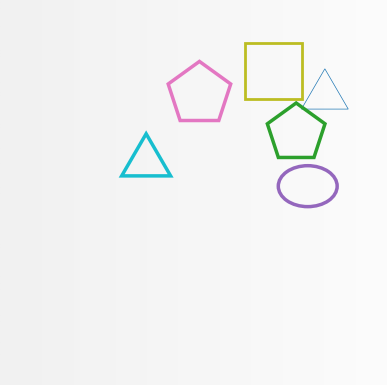[{"shape": "triangle", "thickness": 0.5, "radius": 0.35, "center": [0.838, 0.752]}, {"shape": "pentagon", "thickness": 2.5, "radius": 0.39, "center": [0.764, 0.654]}, {"shape": "oval", "thickness": 2.5, "radius": 0.38, "center": [0.794, 0.516]}, {"shape": "pentagon", "thickness": 2.5, "radius": 0.42, "center": [0.515, 0.756]}, {"shape": "square", "thickness": 2, "radius": 0.36, "center": [0.706, 0.816]}, {"shape": "triangle", "thickness": 2.5, "radius": 0.36, "center": [0.377, 0.58]}]